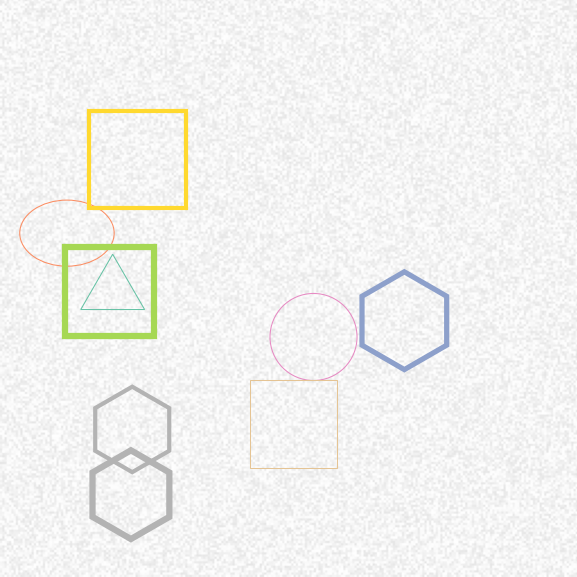[{"shape": "triangle", "thickness": 0.5, "radius": 0.32, "center": [0.195, 0.495]}, {"shape": "oval", "thickness": 0.5, "radius": 0.41, "center": [0.116, 0.595]}, {"shape": "hexagon", "thickness": 2.5, "radius": 0.42, "center": [0.7, 0.444]}, {"shape": "circle", "thickness": 0.5, "radius": 0.38, "center": [0.543, 0.416]}, {"shape": "square", "thickness": 3, "radius": 0.39, "center": [0.19, 0.494]}, {"shape": "square", "thickness": 2, "radius": 0.42, "center": [0.238, 0.722]}, {"shape": "square", "thickness": 0.5, "radius": 0.38, "center": [0.508, 0.265]}, {"shape": "hexagon", "thickness": 2, "radius": 0.37, "center": [0.229, 0.256]}, {"shape": "hexagon", "thickness": 3, "radius": 0.38, "center": [0.227, 0.143]}]